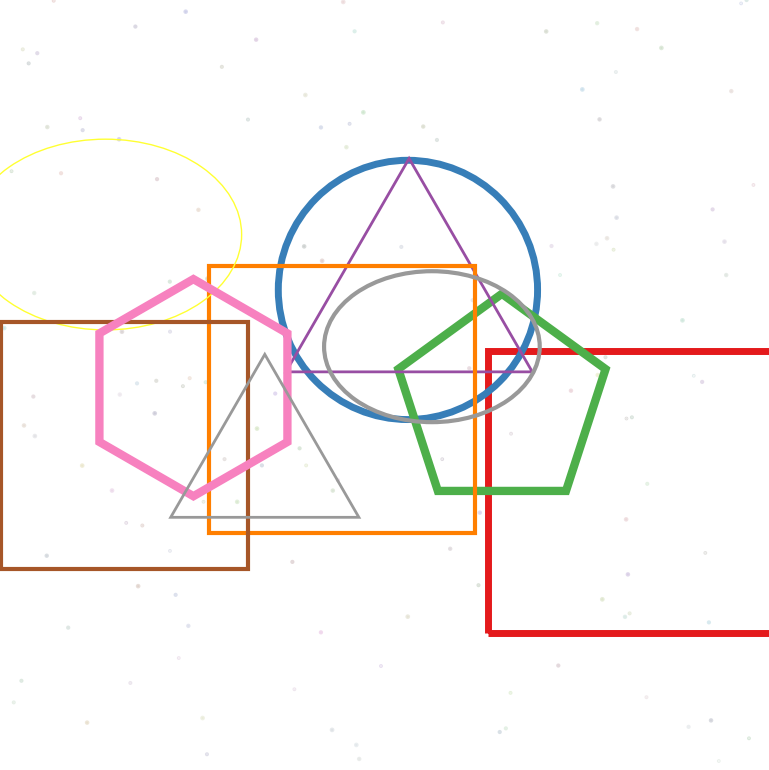[{"shape": "square", "thickness": 2.5, "radius": 0.92, "center": [0.817, 0.361]}, {"shape": "circle", "thickness": 2.5, "radius": 0.84, "center": [0.53, 0.623]}, {"shape": "pentagon", "thickness": 3, "radius": 0.71, "center": [0.652, 0.477]}, {"shape": "triangle", "thickness": 1, "radius": 0.92, "center": [0.531, 0.609]}, {"shape": "square", "thickness": 1.5, "radius": 0.86, "center": [0.444, 0.481]}, {"shape": "oval", "thickness": 0.5, "radius": 0.88, "center": [0.137, 0.695]}, {"shape": "square", "thickness": 1.5, "radius": 0.8, "center": [0.162, 0.421]}, {"shape": "hexagon", "thickness": 3, "radius": 0.7, "center": [0.251, 0.497]}, {"shape": "triangle", "thickness": 1, "radius": 0.71, "center": [0.344, 0.399]}, {"shape": "oval", "thickness": 1.5, "radius": 0.7, "center": [0.561, 0.55]}]